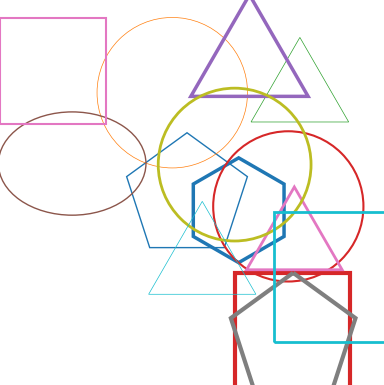[{"shape": "hexagon", "thickness": 2.5, "radius": 0.68, "center": [0.62, 0.454]}, {"shape": "pentagon", "thickness": 1, "radius": 0.82, "center": [0.486, 0.49]}, {"shape": "circle", "thickness": 0.5, "radius": 0.98, "center": [0.447, 0.759]}, {"shape": "triangle", "thickness": 0.5, "radius": 0.73, "center": [0.779, 0.756]}, {"shape": "square", "thickness": 3, "radius": 0.75, "center": [0.76, 0.143]}, {"shape": "circle", "thickness": 1.5, "radius": 0.98, "center": [0.749, 0.464]}, {"shape": "triangle", "thickness": 2.5, "radius": 0.88, "center": [0.648, 0.838]}, {"shape": "oval", "thickness": 1, "radius": 0.96, "center": [0.188, 0.575]}, {"shape": "square", "thickness": 1.5, "radius": 0.69, "center": [0.139, 0.817]}, {"shape": "triangle", "thickness": 2, "radius": 0.72, "center": [0.764, 0.371]}, {"shape": "pentagon", "thickness": 3, "radius": 0.85, "center": [0.761, 0.121]}, {"shape": "circle", "thickness": 2, "radius": 0.99, "center": [0.609, 0.572]}, {"shape": "triangle", "thickness": 0.5, "radius": 0.8, "center": [0.525, 0.316]}, {"shape": "square", "thickness": 2, "radius": 0.84, "center": [0.881, 0.281]}]